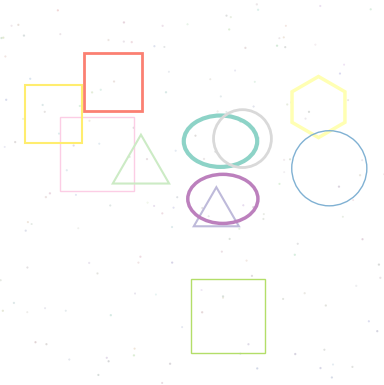[{"shape": "oval", "thickness": 3, "radius": 0.48, "center": [0.573, 0.633]}, {"shape": "hexagon", "thickness": 2.5, "radius": 0.4, "center": [0.827, 0.722]}, {"shape": "triangle", "thickness": 1.5, "radius": 0.34, "center": [0.562, 0.446]}, {"shape": "square", "thickness": 2, "radius": 0.38, "center": [0.294, 0.786]}, {"shape": "circle", "thickness": 1, "radius": 0.49, "center": [0.855, 0.563]}, {"shape": "square", "thickness": 1, "radius": 0.48, "center": [0.593, 0.179]}, {"shape": "square", "thickness": 1, "radius": 0.48, "center": [0.253, 0.599]}, {"shape": "circle", "thickness": 2, "radius": 0.38, "center": [0.63, 0.64]}, {"shape": "oval", "thickness": 2.5, "radius": 0.46, "center": [0.579, 0.483]}, {"shape": "triangle", "thickness": 1.5, "radius": 0.42, "center": [0.366, 0.566]}, {"shape": "square", "thickness": 1.5, "radius": 0.37, "center": [0.139, 0.704]}]